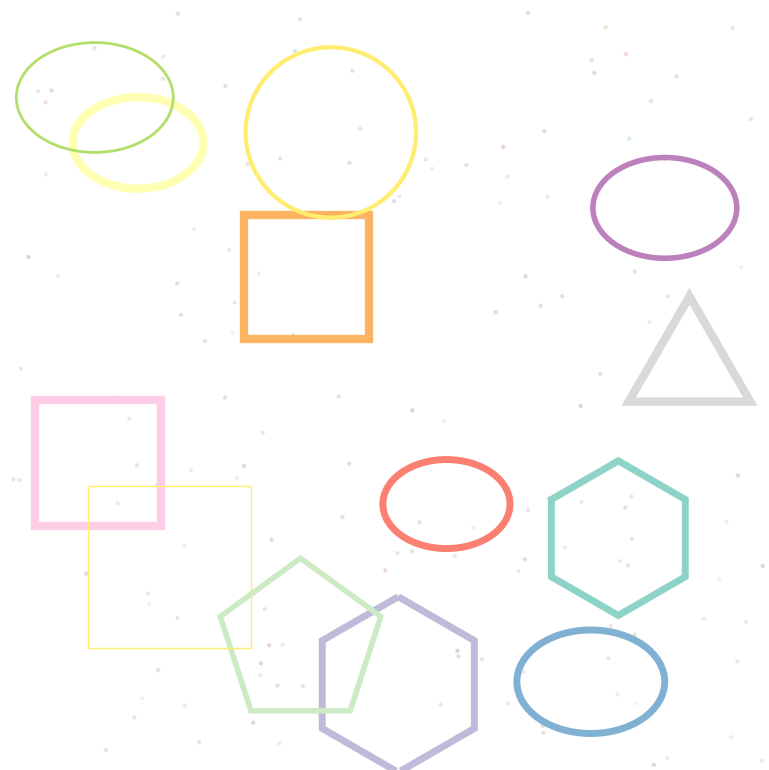[{"shape": "hexagon", "thickness": 2.5, "radius": 0.5, "center": [0.803, 0.301]}, {"shape": "oval", "thickness": 3, "radius": 0.42, "center": [0.179, 0.814]}, {"shape": "hexagon", "thickness": 2.5, "radius": 0.57, "center": [0.517, 0.111]}, {"shape": "oval", "thickness": 2.5, "radius": 0.41, "center": [0.58, 0.345]}, {"shape": "oval", "thickness": 2.5, "radius": 0.48, "center": [0.767, 0.115]}, {"shape": "square", "thickness": 3, "radius": 0.4, "center": [0.398, 0.64]}, {"shape": "oval", "thickness": 1, "radius": 0.51, "center": [0.123, 0.873]}, {"shape": "square", "thickness": 3, "radius": 0.41, "center": [0.127, 0.398]}, {"shape": "triangle", "thickness": 3, "radius": 0.46, "center": [0.895, 0.524]}, {"shape": "oval", "thickness": 2, "radius": 0.47, "center": [0.863, 0.73]}, {"shape": "pentagon", "thickness": 2, "radius": 0.55, "center": [0.39, 0.165]}, {"shape": "circle", "thickness": 1.5, "radius": 0.55, "center": [0.43, 0.828]}, {"shape": "square", "thickness": 0.5, "radius": 0.53, "center": [0.22, 0.263]}]